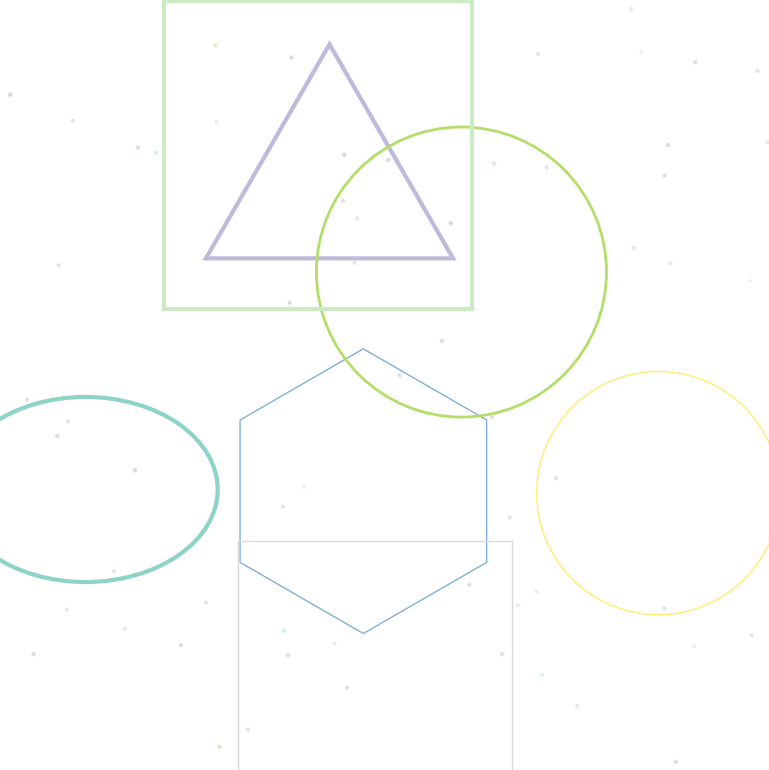[{"shape": "oval", "thickness": 1.5, "radius": 0.86, "center": [0.111, 0.364]}, {"shape": "triangle", "thickness": 1.5, "radius": 0.93, "center": [0.428, 0.757]}, {"shape": "hexagon", "thickness": 0.5, "radius": 0.92, "center": [0.472, 0.362]}, {"shape": "circle", "thickness": 1, "radius": 0.94, "center": [0.599, 0.647]}, {"shape": "square", "thickness": 0.5, "radius": 0.89, "center": [0.487, 0.119]}, {"shape": "square", "thickness": 1.5, "radius": 1.0, "center": [0.413, 0.799]}, {"shape": "circle", "thickness": 0.5, "radius": 0.79, "center": [0.855, 0.36]}]